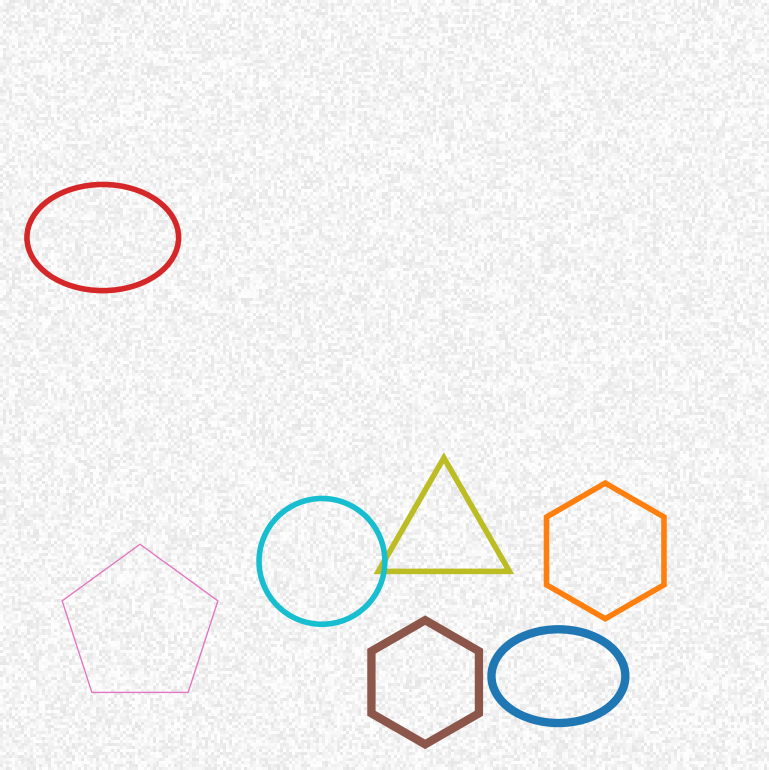[{"shape": "oval", "thickness": 3, "radius": 0.43, "center": [0.725, 0.122]}, {"shape": "hexagon", "thickness": 2, "radius": 0.44, "center": [0.786, 0.285]}, {"shape": "oval", "thickness": 2, "radius": 0.49, "center": [0.133, 0.691]}, {"shape": "hexagon", "thickness": 3, "radius": 0.4, "center": [0.552, 0.114]}, {"shape": "pentagon", "thickness": 0.5, "radius": 0.53, "center": [0.182, 0.187]}, {"shape": "triangle", "thickness": 2, "radius": 0.49, "center": [0.576, 0.307]}, {"shape": "circle", "thickness": 2, "radius": 0.41, "center": [0.418, 0.271]}]